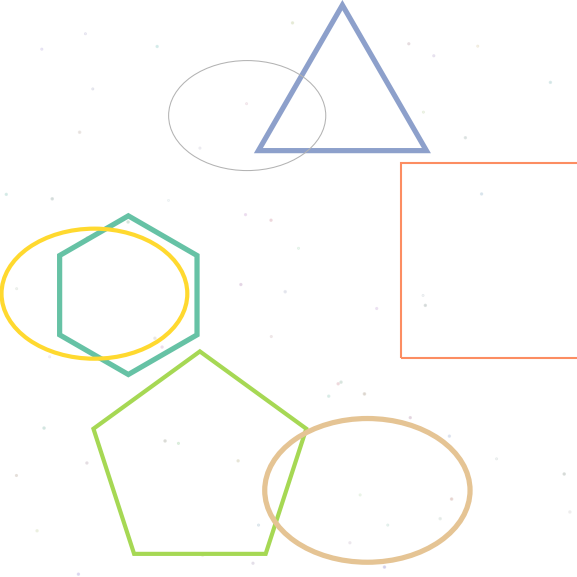[{"shape": "hexagon", "thickness": 2.5, "radius": 0.69, "center": [0.222, 0.488]}, {"shape": "square", "thickness": 1, "radius": 0.84, "center": [0.862, 0.548]}, {"shape": "triangle", "thickness": 2.5, "radius": 0.84, "center": [0.593, 0.822]}, {"shape": "pentagon", "thickness": 2, "radius": 0.97, "center": [0.346, 0.197]}, {"shape": "oval", "thickness": 2, "radius": 0.8, "center": [0.163, 0.491]}, {"shape": "oval", "thickness": 2.5, "radius": 0.89, "center": [0.636, 0.15]}, {"shape": "oval", "thickness": 0.5, "radius": 0.68, "center": [0.428, 0.799]}]